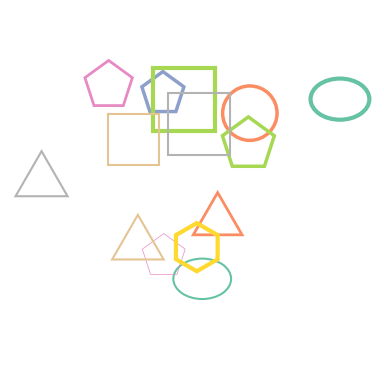[{"shape": "oval", "thickness": 1.5, "radius": 0.37, "center": [0.525, 0.276]}, {"shape": "oval", "thickness": 3, "radius": 0.38, "center": [0.883, 0.742]}, {"shape": "circle", "thickness": 2.5, "radius": 0.35, "center": [0.649, 0.706]}, {"shape": "triangle", "thickness": 2, "radius": 0.37, "center": [0.565, 0.427]}, {"shape": "pentagon", "thickness": 2.5, "radius": 0.29, "center": [0.423, 0.757]}, {"shape": "pentagon", "thickness": 0.5, "radius": 0.29, "center": [0.425, 0.335]}, {"shape": "pentagon", "thickness": 2, "radius": 0.32, "center": [0.282, 0.778]}, {"shape": "pentagon", "thickness": 2.5, "radius": 0.35, "center": [0.645, 0.625]}, {"shape": "square", "thickness": 3, "radius": 0.41, "center": [0.478, 0.741]}, {"shape": "hexagon", "thickness": 3, "radius": 0.31, "center": [0.511, 0.358]}, {"shape": "square", "thickness": 1.5, "radius": 0.33, "center": [0.347, 0.638]}, {"shape": "triangle", "thickness": 1.5, "radius": 0.39, "center": [0.358, 0.365]}, {"shape": "triangle", "thickness": 1.5, "radius": 0.39, "center": [0.108, 0.529]}, {"shape": "square", "thickness": 1.5, "radius": 0.4, "center": [0.518, 0.679]}]